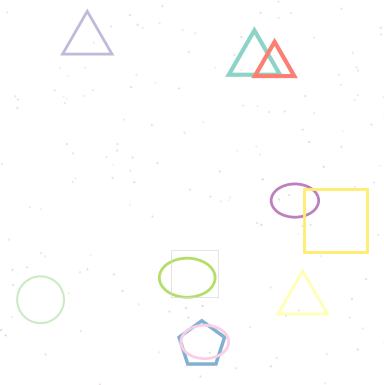[{"shape": "triangle", "thickness": 3, "radius": 0.38, "center": [0.661, 0.844]}, {"shape": "triangle", "thickness": 2, "radius": 0.37, "center": [0.786, 0.222]}, {"shape": "triangle", "thickness": 2, "radius": 0.37, "center": [0.227, 0.897]}, {"shape": "triangle", "thickness": 3, "radius": 0.3, "center": [0.713, 0.832]}, {"shape": "pentagon", "thickness": 2.5, "radius": 0.31, "center": [0.524, 0.105]}, {"shape": "oval", "thickness": 2, "radius": 0.36, "center": [0.486, 0.279]}, {"shape": "oval", "thickness": 2, "radius": 0.31, "center": [0.532, 0.112]}, {"shape": "square", "thickness": 0.5, "radius": 0.3, "center": [0.505, 0.289]}, {"shape": "oval", "thickness": 2, "radius": 0.31, "center": [0.766, 0.479]}, {"shape": "circle", "thickness": 1.5, "radius": 0.3, "center": [0.105, 0.221]}, {"shape": "square", "thickness": 2, "radius": 0.41, "center": [0.872, 0.427]}]